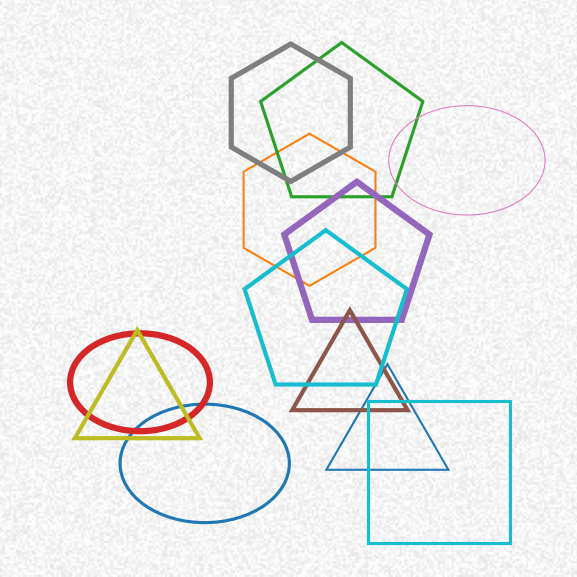[{"shape": "oval", "thickness": 1.5, "radius": 0.73, "center": [0.354, 0.197]}, {"shape": "triangle", "thickness": 1, "radius": 0.61, "center": [0.671, 0.247]}, {"shape": "hexagon", "thickness": 1, "radius": 0.66, "center": [0.536, 0.636]}, {"shape": "pentagon", "thickness": 1.5, "radius": 0.74, "center": [0.592, 0.778]}, {"shape": "oval", "thickness": 3, "radius": 0.61, "center": [0.242, 0.337]}, {"shape": "pentagon", "thickness": 3, "radius": 0.66, "center": [0.618, 0.552]}, {"shape": "triangle", "thickness": 2, "radius": 0.58, "center": [0.606, 0.347]}, {"shape": "oval", "thickness": 0.5, "radius": 0.68, "center": [0.809, 0.721]}, {"shape": "hexagon", "thickness": 2.5, "radius": 0.6, "center": [0.504, 0.804]}, {"shape": "triangle", "thickness": 2, "radius": 0.62, "center": [0.238, 0.303]}, {"shape": "pentagon", "thickness": 2, "radius": 0.74, "center": [0.564, 0.453]}, {"shape": "square", "thickness": 1.5, "radius": 0.61, "center": [0.759, 0.183]}]